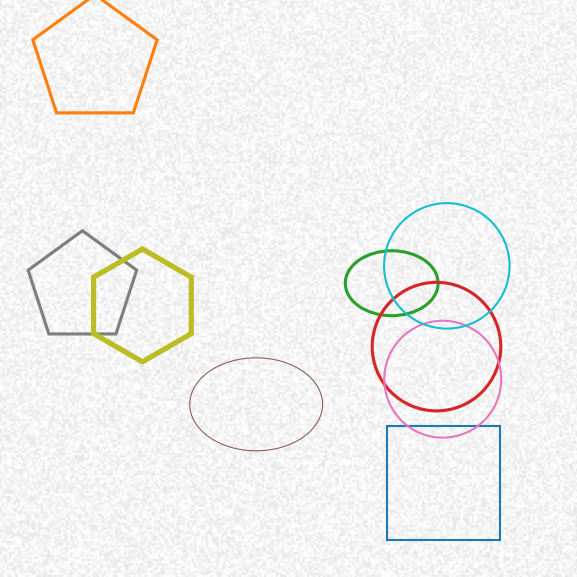[{"shape": "square", "thickness": 1, "radius": 0.49, "center": [0.768, 0.162]}, {"shape": "pentagon", "thickness": 1.5, "radius": 0.57, "center": [0.164, 0.895]}, {"shape": "oval", "thickness": 1.5, "radius": 0.4, "center": [0.678, 0.509]}, {"shape": "circle", "thickness": 1.5, "radius": 0.56, "center": [0.756, 0.399]}, {"shape": "oval", "thickness": 0.5, "radius": 0.57, "center": [0.444, 0.299]}, {"shape": "circle", "thickness": 1, "radius": 0.51, "center": [0.767, 0.343]}, {"shape": "pentagon", "thickness": 1.5, "radius": 0.49, "center": [0.143, 0.501]}, {"shape": "hexagon", "thickness": 2.5, "radius": 0.49, "center": [0.247, 0.47]}, {"shape": "circle", "thickness": 1, "radius": 0.54, "center": [0.774, 0.539]}]